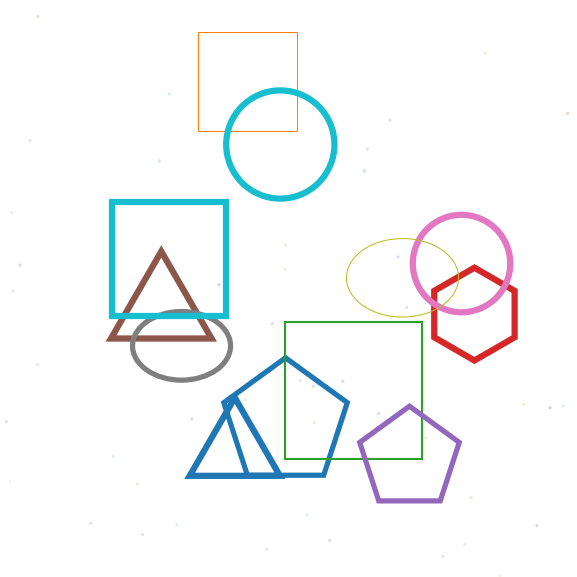[{"shape": "pentagon", "thickness": 2.5, "radius": 0.56, "center": [0.494, 0.267]}, {"shape": "triangle", "thickness": 3, "radius": 0.45, "center": [0.407, 0.22]}, {"shape": "square", "thickness": 0.5, "radius": 0.43, "center": [0.429, 0.858]}, {"shape": "square", "thickness": 1, "radius": 0.59, "center": [0.612, 0.323]}, {"shape": "hexagon", "thickness": 3, "radius": 0.4, "center": [0.822, 0.455]}, {"shape": "pentagon", "thickness": 2.5, "radius": 0.45, "center": [0.709, 0.205]}, {"shape": "triangle", "thickness": 3, "radius": 0.5, "center": [0.279, 0.463]}, {"shape": "circle", "thickness": 3, "radius": 0.42, "center": [0.799, 0.543]}, {"shape": "oval", "thickness": 2.5, "radius": 0.42, "center": [0.314, 0.4]}, {"shape": "oval", "thickness": 0.5, "radius": 0.49, "center": [0.697, 0.518]}, {"shape": "square", "thickness": 3, "radius": 0.49, "center": [0.292, 0.551]}, {"shape": "circle", "thickness": 3, "radius": 0.47, "center": [0.485, 0.749]}]